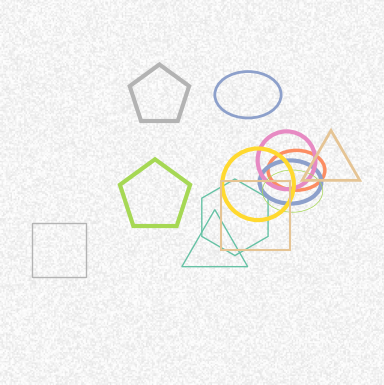[{"shape": "hexagon", "thickness": 1, "radius": 0.5, "center": [0.61, 0.436]}, {"shape": "triangle", "thickness": 1, "radius": 0.49, "center": [0.558, 0.357]}, {"shape": "oval", "thickness": 2.5, "radius": 0.37, "center": [0.77, 0.558]}, {"shape": "oval", "thickness": 2, "radius": 0.43, "center": [0.644, 0.754]}, {"shape": "oval", "thickness": 3, "radius": 0.4, "center": [0.755, 0.527]}, {"shape": "circle", "thickness": 3, "radius": 0.38, "center": [0.744, 0.584]}, {"shape": "pentagon", "thickness": 3, "radius": 0.48, "center": [0.403, 0.49]}, {"shape": "oval", "thickness": 0.5, "radius": 0.39, "center": [0.76, 0.504]}, {"shape": "circle", "thickness": 3, "radius": 0.46, "center": [0.67, 0.521]}, {"shape": "triangle", "thickness": 2, "radius": 0.43, "center": [0.86, 0.575]}, {"shape": "square", "thickness": 1.5, "radius": 0.45, "center": [0.663, 0.439]}, {"shape": "pentagon", "thickness": 3, "radius": 0.41, "center": [0.414, 0.751]}, {"shape": "square", "thickness": 1, "radius": 0.35, "center": [0.154, 0.35]}]